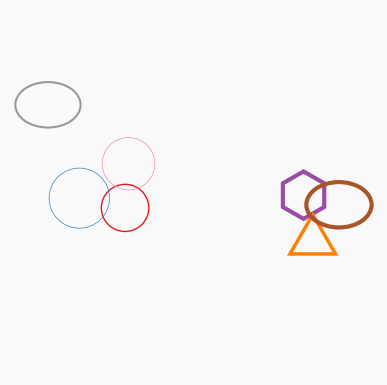[{"shape": "circle", "thickness": 1, "radius": 0.31, "center": [0.323, 0.46]}, {"shape": "circle", "thickness": 0.5, "radius": 0.39, "center": [0.205, 0.485]}, {"shape": "hexagon", "thickness": 3, "radius": 0.31, "center": [0.783, 0.493]}, {"shape": "triangle", "thickness": 2.5, "radius": 0.34, "center": [0.807, 0.374]}, {"shape": "oval", "thickness": 3, "radius": 0.42, "center": [0.875, 0.468]}, {"shape": "circle", "thickness": 0.5, "radius": 0.34, "center": [0.332, 0.575]}, {"shape": "oval", "thickness": 1.5, "radius": 0.42, "center": [0.124, 0.728]}]